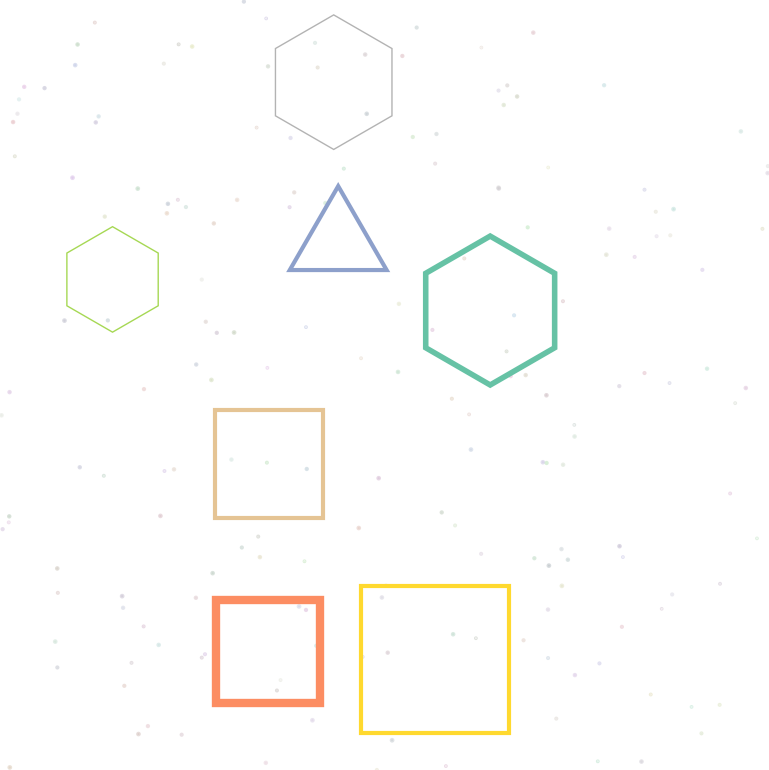[{"shape": "hexagon", "thickness": 2, "radius": 0.48, "center": [0.637, 0.597]}, {"shape": "square", "thickness": 3, "radius": 0.34, "center": [0.348, 0.154]}, {"shape": "triangle", "thickness": 1.5, "radius": 0.36, "center": [0.439, 0.686]}, {"shape": "hexagon", "thickness": 0.5, "radius": 0.34, "center": [0.146, 0.637]}, {"shape": "square", "thickness": 1.5, "radius": 0.48, "center": [0.565, 0.144]}, {"shape": "square", "thickness": 1.5, "radius": 0.35, "center": [0.35, 0.398]}, {"shape": "hexagon", "thickness": 0.5, "radius": 0.44, "center": [0.433, 0.893]}]